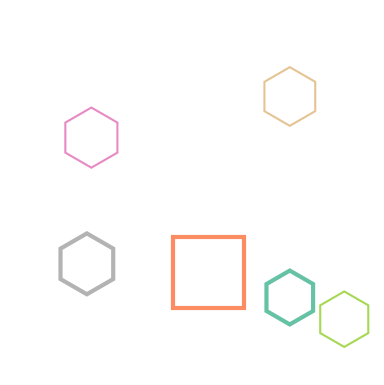[{"shape": "hexagon", "thickness": 3, "radius": 0.35, "center": [0.753, 0.227]}, {"shape": "square", "thickness": 3, "radius": 0.46, "center": [0.541, 0.291]}, {"shape": "hexagon", "thickness": 1.5, "radius": 0.39, "center": [0.237, 0.643]}, {"shape": "hexagon", "thickness": 1.5, "radius": 0.36, "center": [0.894, 0.171]}, {"shape": "hexagon", "thickness": 1.5, "radius": 0.38, "center": [0.753, 0.749]}, {"shape": "hexagon", "thickness": 3, "radius": 0.4, "center": [0.226, 0.315]}]